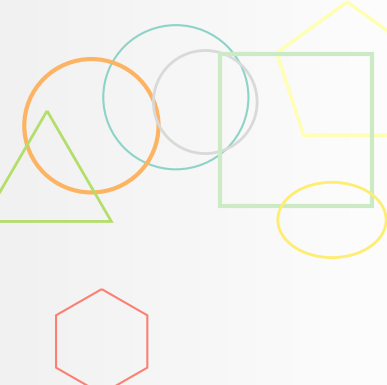[{"shape": "circle", "thickness": 1.5, "radius": 0.94, "center": [0.454, 0.747]}, {"shape": "pentagon", "thickness": 2.5, "radius": 0.96, "center": [0.896, 0.804]}, {"shape": "hexagon", "thickness": 1.5, "radius": 0.68, "center": [0.262, 0.113]}, {"shape": "circle", "thickness": 3, "radius": 0.87, "center": [0.236, 0.673]}, {"shape": "triangle", "thickness": 2, "radius": 0.96, "center": [0.121, 0.521]}, {"shape": "circle", "thickness": 2, "radius": 0.67, "center": [0.53, 0.735]}, {"shape": "square", "thickness": 3, "radius": 0.98, "center": [0.764, 0.662]}, {"shape": "oval", "thickness": 2, "radius": 0.7, "center": [0.857, 0.429]}]